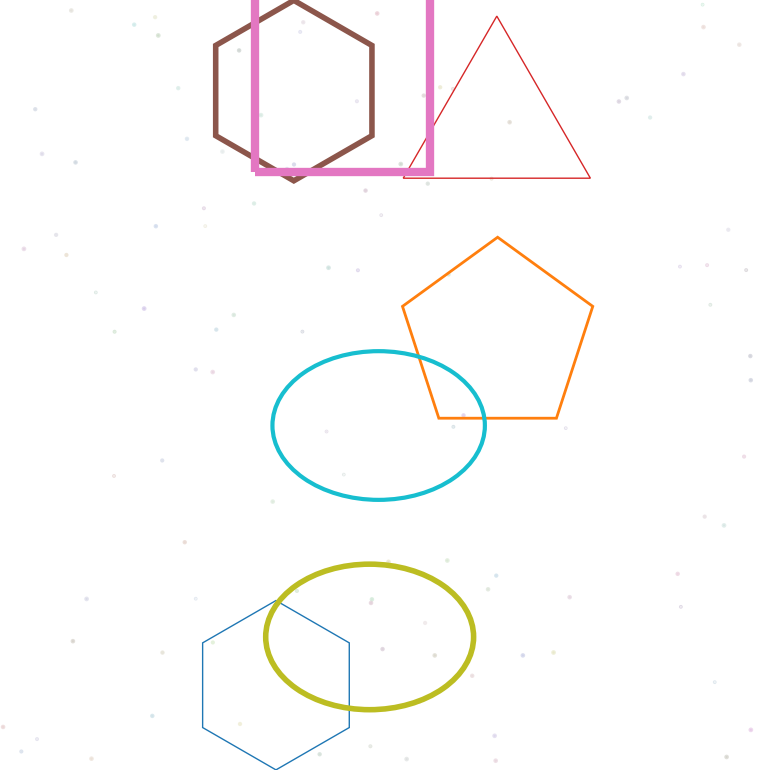[{"shape": "hexagon", "thickness": 0.5, "radius": 0.55, "center": [0.358, 0.11]}, {"shape": "pentagon", "thickness": 1, "radius": 0.65, "center": [0.646, 0.562]}, {"shape": "triangle", "thickness": 0.5, "radius": 0.7, "center": [0.645, 0.839]}, {"shape": "hexagon", "thickness": 2, "radius": 0.59, "center": [0.382, 0.882]}, {"shape": "square", "thickness": 3, "radius": 0.57, "center": [0.445, 0.89]}, {"shape": "oval", "thickness": 2, "radius": 0.67, "center": [0.48, 0.173]}, {"shape": "oval", "thickness": 1.5, "radius": 0.69, "center": [0.492, 0.447]}]